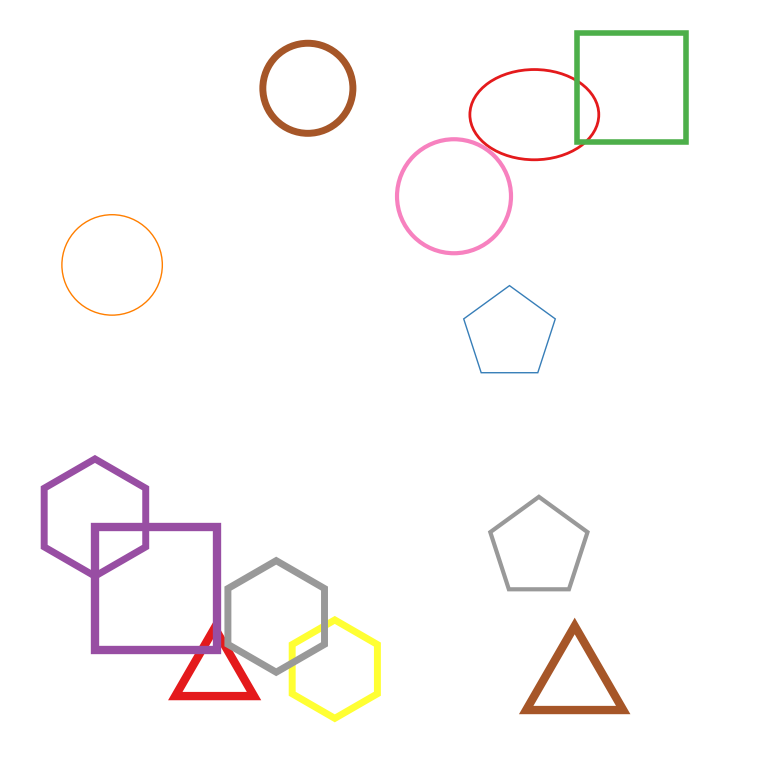[{"shape": "triangle", "thickness": 3, "radius": 0.3, "center": [0.279, 0.126]}, {"shape": "oval", "thickness": 1, "radius": 0.42, "center": [0.694, 0.851]}, {"shape": "pentagon", "thickness": 0.5, "radius": 0.31, "center": [0.662, 0.567]}, {"shape": "square", "thickness": 2, "radius": 0.35, "center": [0.82, 0.886]}, {"shape": "hexagon", "thickness": 2.5, "radius": 0.38, "center": [0.123, 0.328]}, {"shape": "square", "thickness": 3, "radius": 0.4, "center": [0.203, 0.236]}, {"shape": "circle", "thickness": 0.5, "radius": 0.33, "center": [0.146, 0.656]}, {"shape": "hexagon", "thickness": 2.5, "radius": 0.32, "center": [0.435, 0.131]}, {"shape": "circle", "thickness": 2.5, "radius": 0.29, "center": [0.4, 0.885]}, {"shape": "triangle", "thickness": 3, "radius": 0.36, "center": [0.746, 0.114]}, {"shape": "circle", "thickness": 1.5, "radius": 0.37, "center": [0.59, 0.745]}, {"shape": "pentagon", "thickness": 1.5, "radius": 0.33, "center": [0.7, 0.288]}, {"shape": "hexagon", "thickness": 2.5, "radius": 0.36, "center": [0.359, 0.199]}]